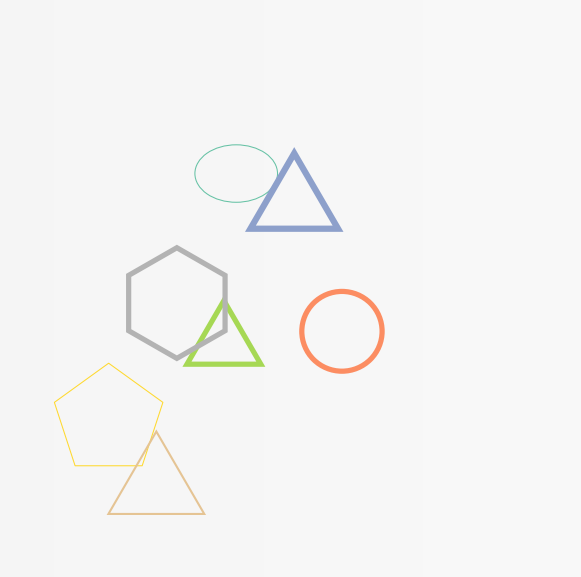[{"shape": "oval", "thickness": 0.5, "radius": 0.36, "center": [0.406, 0.699]}, {"shape": "circle", "thickness": 2.5, "radius": 0.35, "center": [0.588, 0.425]}, {"shape": "triangle", "thickness": 3, "radius": 0.44, "center": [0.506, 0.647]}, {"shape": "triangle", "thickness": 2.5, "radius": 0.37, "center": [0.385, 0.405]}, {"shape": "pentagon", "thickness": 0.5, "radius": 0.49, "center": [0.187, 0.272]}, {"shape": "triangle", "thickness": 1, "radius": 0.48, "center": [0.269, 0.157]}, {"shape": "hexagon", "thickness": 2.5, "radius": 0.48, "center": [0.304, 0.474]}]